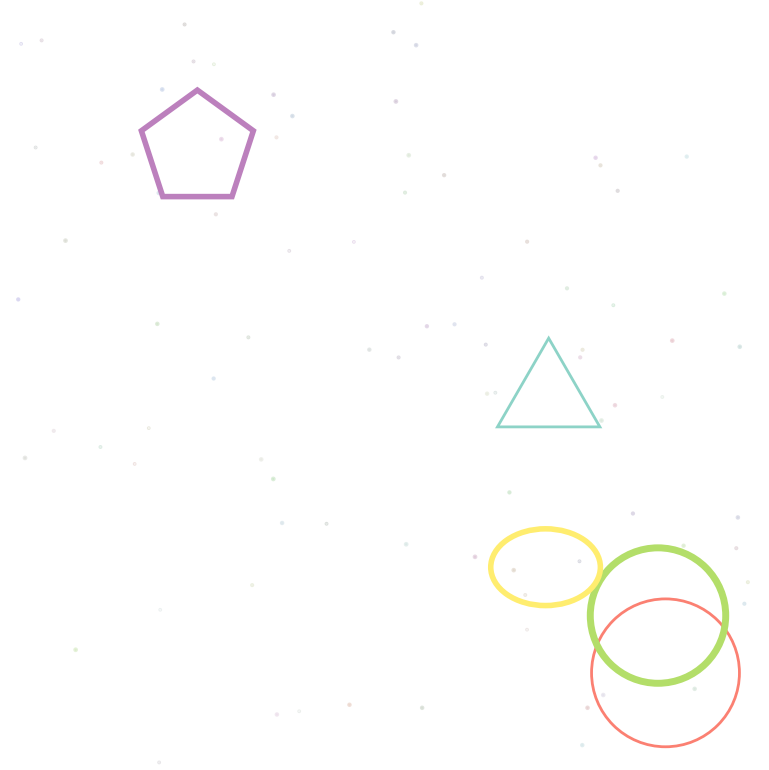[{"shape": "triangle", "thickness": 1, "radius": 0.38, "center": [0.713, 0.484]}, {"shape": "circle", "thickness": 1, "radius": 0.48, "center": [0.864, 0.126]}, {"shape": "circle", "thickness": 2.5, "radius": 0.44, "center": [0.855, 0.201]}, {"shape": "pentagon", "thickness": 2, "radius": 0.38, "center": [0.256, 0.807]}, {"shape": "oval", "thickness": 2, "radius": 0.36, "center": [0.709, 0.263]}]